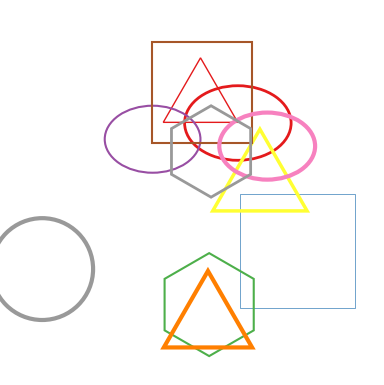[{"shape": "triangle", "thickness": 1, "radius": 0.56, "center": [0.521, 0.738]}, {"shape": "oval", "thickness": 2, "radius": 0.69, "center": [0.618, 0.68]}, {"shape": "square", "thickness": 0.5, "radius": 0.74, "center": [0.773, 0.349]}, {"shape": "hexagon", "thickness": 1.5, "radius": 0.67, "center": [0.543, 0.209]}, {"shape": "oval", "thickness": 1.5, "radius": 0.62, "center": [0.396, 0.638]}, {"shape": "triangle", "thickness": 3, "radius": 0.66, "center": [0.54, 0.164]}, {"shape": "triangle", "thickness": 2.5, "radius": 0.71, "center": [0.675, 0.523]}, {"shape": "square", "thickness": 1.5, "radius": 0.65, "center": [0.525, 0.759]}, {"shape": "oval", "thickness": 3, "radius": 0.62, "center": [0.694, 0.621]}, {"shape": "circle", "thickness": 3, "radius": 0.66, "center": [0.11, 0.301]}, {"shape": "hexagon", "thickness": 2, "radius": 0.59, "center": [0.548, 0.607]}]